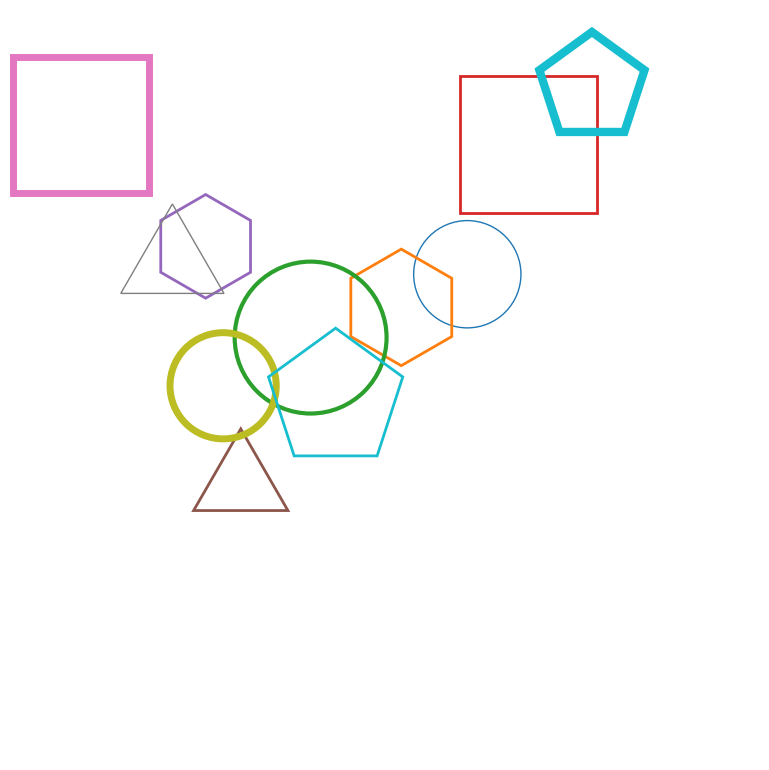[{"shape": "circle", "thickness": 0.5, "radius": 0.35, "center": [0.607, 0.644]}, {"shape": "hexagon", "thickness": 1, "radius": 0.38, "center": [0.521, 0.601]}, {"shape": "circle", "thickness": 1.5, "radius": 0.49, "center": [0.403, 0.562]}, {"shape": "square", "thickness": 1, "radius": 0.45, "center": [0.687, 0.812]}, {"shape": "hexagon", "thickness": 1, "radius": 0.34, "center": [0.267, 0.68]}, {"shape": "triangle", "thickness": 1, "radius": 0.35, "center": [0.313, 0.372]}, {"shape": "square", "thickness": 2.5, "radius": 0.44, "center": [0.105, 0.837]}, {"shape": "triangle", "thickness": 0.5, "radius": 0.39, "center": [0.224, 0.658]}, {"shape": "circle", "thickness": 2.5, "radius": 0.34, "center": [0.29, 0.499]}, {"shape": "pentagon", "thickness": 1, "radius": 0.46, "center": [0.436, 0.482]}, {"shape": "pentagon", "thickness": 3, "radius": 0.36, "center": [0.769, 0.887]}]